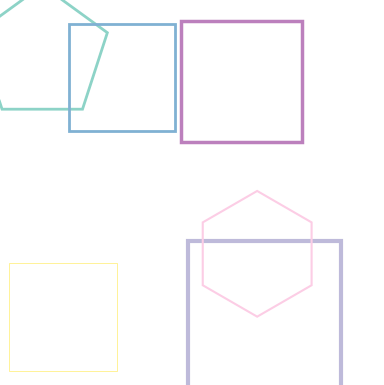[{"shape": "pentagon", "thickness": 2, "radius": 0.89, "center": [0.11, 0.86]}, {"shape": "square", "thickness": 3, "radius": 0.99, "center": [0.687, 0.176]}, {"shape": "square", "thickness": 2, "radius": 0.69, "center": [0.316, 0.799]}, {"shape": "hexagon", "thickness": 1.5, "radius": 0.82, "center": [0.668, 0.341]}, {"shape": "square", "thickness": 2.5, "radius": 0.79, "center": [0.627, 0.788]}, {"shape": "square", "thickness": 0.5, "radius": 0.7, "center": [0.163, 0.176]}]